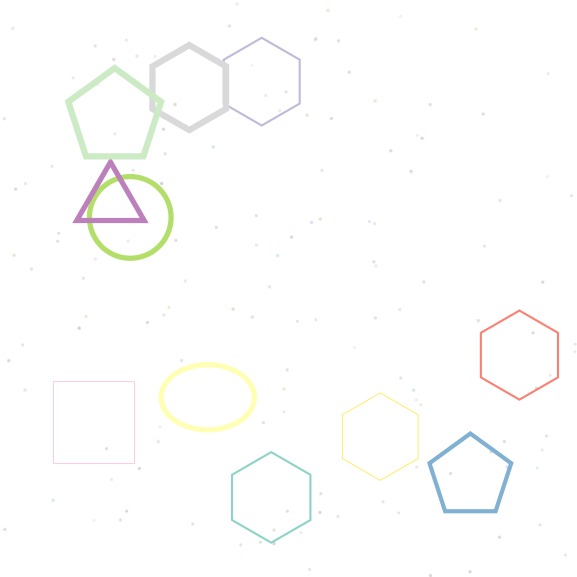[{"shape": "hexagon", "thickness": 1, "radius": 0.39, "center": [0.47, 0.138]}, {"shape": "oval", "thickness": 2.5, "radius": 0.4, "center": [0.36, 0.311]}, {"shape": "hexagon", "thickness": 1, "radius": 0.38, "center": [0.453, 0.858]}, {"shape": "hexagon", "thickness": 1, "radius": 0.39, "center": [0.899, 0.384]}, {"shape": "pentagon", "thickness": 2, "radius": 0.37, "center": [0.814, 0.174]}, {"shape": "circle", "thickness": 2.5, "radius": 0.35, "center": [0.226, 0.623]}, {"shape": "square", "thickness": 0.5, "radius": 0.35, "center": [0.162, 0.268]}, {"shape": "hexagon", "thickness": 3, "radius": 0.37, "center": [0.328, 0.847]}, {"shape": "triangle", "thickness": 2.5, "radius": 0.34, "center": [0.191, 0.651]}, {"shape": "pentagon", "thickness": 3, "radius": 0.42, "center": [0.199, 0.797]}, {"shape": "hexagon", "thickness": 0.5, "radius": 0.38, "center": [0.658, 0.243]}]